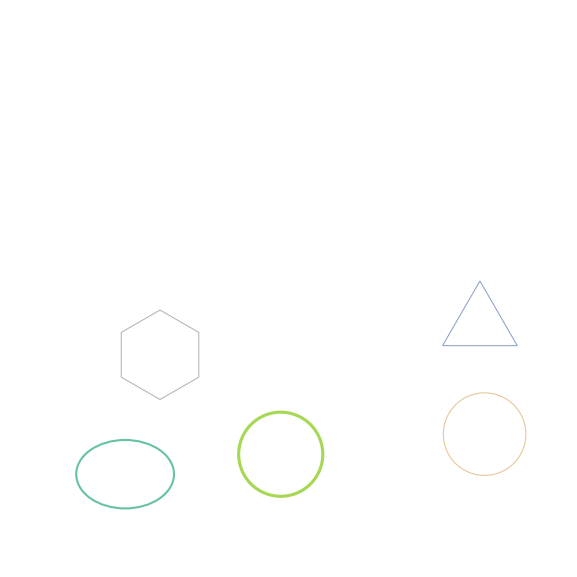[{"shape": "oval", "thickness": 1, "radius": 0.42, "center": [0.217, 0.178]}, {"shape": "triangle", "thickness": 0.5, "radius": 0.37, "center": [0.831, 0.438]}, {"shape": "circle", "thickness": 1.5, "radius": 0.36, "center": [0.486, 0.213]}, {"shape": "circle", "thickness": 0.5, "radius": 0.36, "center": [0.839, 0.247]}, {"shape": "hexagon", "thickness": 0.5, "radius": 0.39, "center": [0.277, 0.385]}]